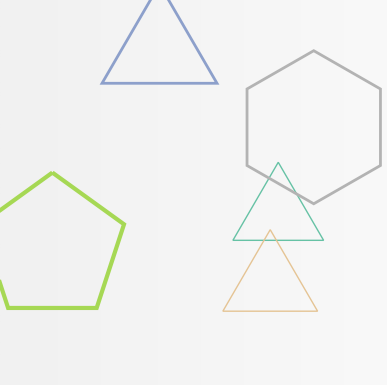[{"shape": "triangle", "thickness": 1, "radius": 0.68, "center": [0.718, 0.443]}, {"shape": "triangle", "thickness": 2, "radius": 0.86, "center": [0.412, 0.869]}, {"shape": "pentagon", "thickness": 3, "radius": 0.97, "center": [0.135, 0.357]}, {"shape": "triangle", "thickness": 1, "radius": 0.71, "center": [0.697, 0.262]}, {"shape": "hexagon", "thickness": 2, "radius": 0.99, "center": [0.81, 0.67]}]